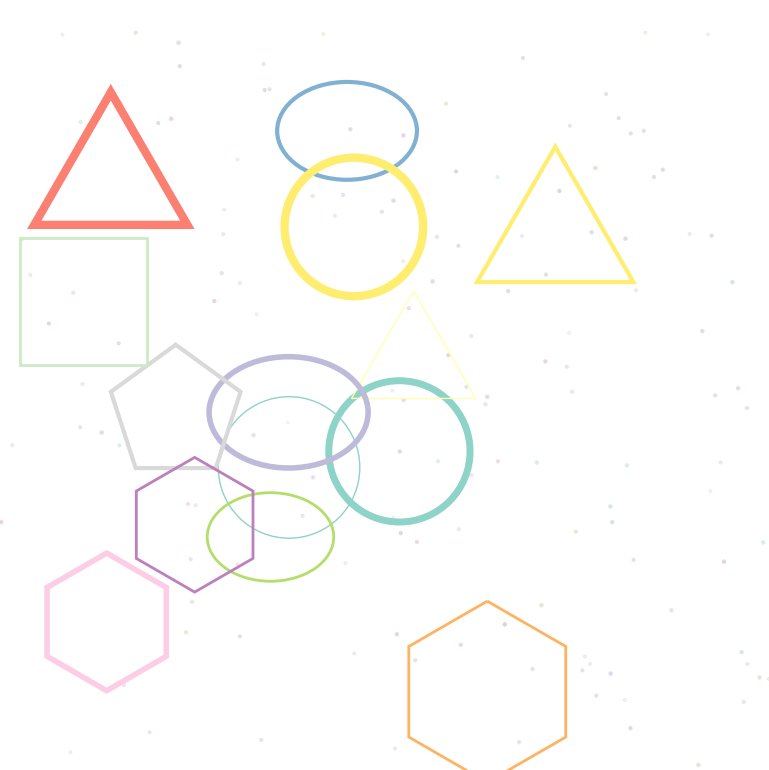[{"shape": "circle", "thickness": 0.5, "radius": 0.46, "center": [0.375, 0.393]}, {"shape": "circle", "thickness": 2.5, "radius": 0.46, "center": [0.519, 0.414]}, {"shape": "triangle", "thickness": 0.5, "radius": 0.47, "center": [0.537, 0.529]}, {"shape": "oval", "thickness": 2, "radius": 0.52, "center": [0.375, 0.464]}, {"shape": "triangle", "thickness": 3, "radius": 0.57, "center": [0.144, 0.765]}, {"shape": "oval", "thickness": 1.5, "radius": 0.45, "center": [0.451, 0.83]}, {"shape": "hexagon", "thickness": 1, "radius": 0.59, "center": [0.633, 0.102]}, {"shape": "oval", "thickness": 1, "radius": 0.41, "center": [0.351, 0.303]}, {"shape": "hexagon", "thickness": 2, "radius": 0.45, "center": [0.139, 0.192]}, {"shape": "pentagon", "thickness": 1.5, "radius": 0.44, "center": [0.228, 0.464]}, {"shape": "hexagon", "thickness": 1, "radius": 0.44, "center": [0.253, 0.319]}, {"shape": "square", "thickness": 1, "radius": 0.41, "center": [0.109, 0.608]}, {"shape": "circle", "thickness": 3, "radius": 0.45, "center": [0.46, 0.705]}, {"shape": "triangle", "thickness": 1.5, "radius": 0.59, "center": [0.721, 0.692]}]